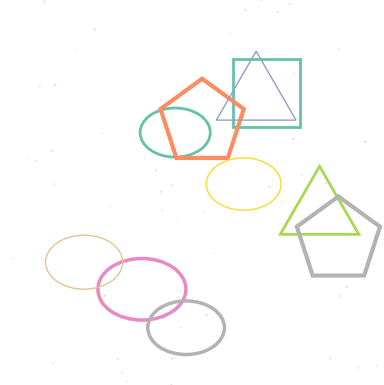[{"shape": "oval", "thickness": 2, "radius": 0.46, "center": [0.455, 0.656]}, {"shape": "square", "thickness": 2, "radius": 0.44, "center": [0.693, 0.759]}, {"shape": "pentagon", "thickness": 3, "radius": 0.57, "center": [0.525, 0.682]}, {"shape": "triangle", "thickness": 1, "radius": 0.6, "center": [0.665, 0.748]}, {"shape": "oval", "thickness": 2.5, "radius": 0.57, "center": [0.369, 0.249]}, {"shape": "triangle", "thickness": 2, "radius": 0.59, "center": [0.83, 0.45]}, {"shape": "oval", "thickness": 1, "radius": 0.49, "center": [0.633, 0.522]}, {"shape": "oval", "thickness": 1, "radius": 0.5, "center": [0.219, 0.319]}, {"shape": "oval", "thickness": 2.5, "radius": 0.5, "center": [0.483, 0.149]}, {"shape": "pentagon", "thickness": 3, "radius": 0.57, "center": [0.879, 0.376]}]